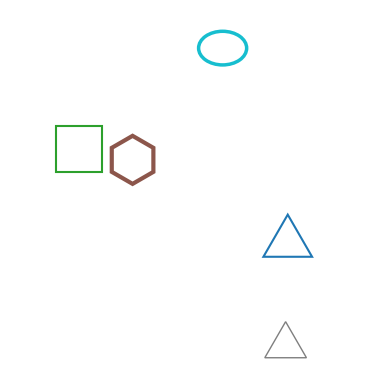[{"shape": "triangle", "thickness": 1.5, "radius": 0.36, "center": [0.747, 0.37]}, {"shape": "square", "thickness": 1.5, "radius": 0.3, "center": [0.205, 0.612]}, {"shape": "hexagon", "thickness": 3, "radius": 0.31, "center": [0.344, 0.585]}, {"shape": "triangle", "thickness": 1, "radius": 0.31, "center": [0.742, 0.102]}, {"shape": "oval", "thickness": 2.5, "radius": 0.31, "center": [0.578, 0.875]}]